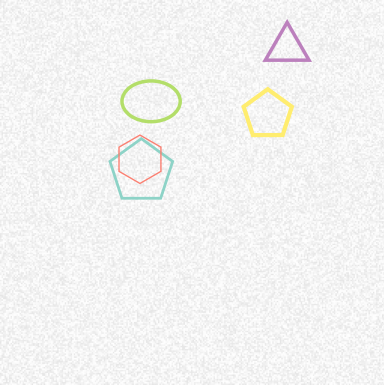[{"shape": "pentagon", "thickness": 2, "radius": 0.43, "center": [0.367, 0.554]}, {"shape": "hexagon", "thickness": 1, "radius": 0.31, "center": [0.364, 0.586]}, {"shape": "oval", "thickness": 2.5, "radius": 0.38, "center": [0.392, 0.737]}, {"shape": "triangle", "thickness": 2.5, "radius": 0.33, "center": [0.746, 0.876]}, {"shape": "pentagon", "thickness": 3, "radius": 0.33, "center": [0.695, 0.702]}]